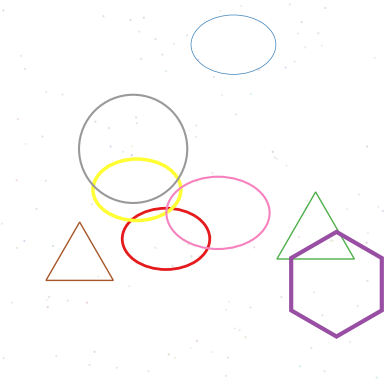[{"shape": "oval", "thickness": 2, "radius": 0.57, "center": [0.431, 0.38]}, {"shape": "oval", "thickness": 0.5, "radius": 0.55, "center": [0.606, 0.884]}, {"shape": "triangle", "thickness": 1, "radius": 0.58, "center": [0.82, 0.385]}, {"shape": "hexagon", "thickness": 3, "radius": 0.68, "center": [0.874, 0.262]}, {"shape": "oval", "thickness": 2.5, "radius": 0.57, "center": [0.356, 0.507]}, {"shape": "triangle", "thickness": 1, "radius": 0.51, "center": [0.207, 0.322]}, {"shape": "oval", "thickness": 1.5, "radius": 0.67, "center": [0.566, 0.447]}, {"shape": "circle", "thickness": 1.5, "radius": 0.7, "center": [0.346, 0.613]}]